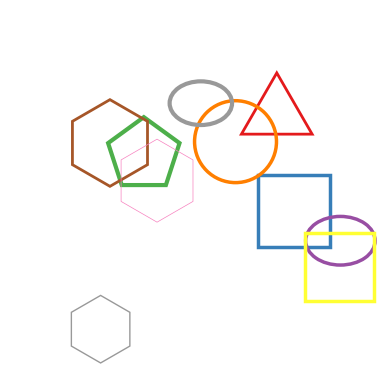[{"shape": "triangle", "thickness": 2, "radius": 0.53, "center": [0.719, 0.705]}, {"shape": "square", "thickness": 2.5, "radius": 0.47, "center": [0.763, 0.452]}, {"shape": "pentagon", "thickness": 3, "radius": 0.49, "center": [0.374, 0.598]}, {"shape": "oval", "thickness": 2.5, "radius": 0.45, "center": [0.884, 0.375]}, {"shape": "circle", "thickness": 2.5, "radius": 0.53, "center": [0.612, 0.632]}, {"shape": "square", "thickness": 2.5, "radius": 0.45, "center": [0.882, 0.306]}, {"shape": "hexagon", "thickness": 2, "radius": 0.56, "center": [0.286, 0.629]}, {"shape": "hexagon", "thickness": 0.5, "radius": 0.54, "center": [0.408, 0.531]}, {"shape": "hexagon", "thickness": 1, "radius": 0.44, "center": [0.261, 0.145]}, {"shape": "oval", "thickness": 3, "radius": 0.41, "center": [0.522, 0.732]}]